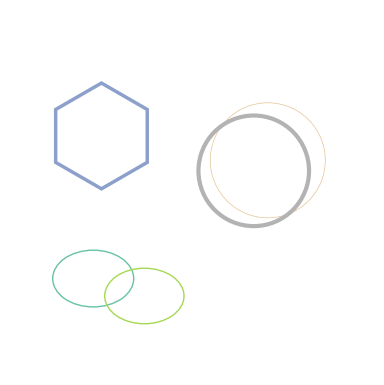[{"shape": "oval", "thickness": 1, "radius": 0.53, "center": [0.242, 0.277]}, {"shape": "hexagon", "thickness": 2.5, "radius": 0.69, "center": [0.264, 0.647]}, {"shape": "oval", "thickness": 1, "radius": 0.52, "center": [0.375, 0.231]}, {"shape": "circle", "thickness": 0.5, "radius": 0.75, "center": [0.696, 0.584]}, {"shape": "circle", "thickness": 3, "radius": 0.72, "center": [0.659, 0.556]}]